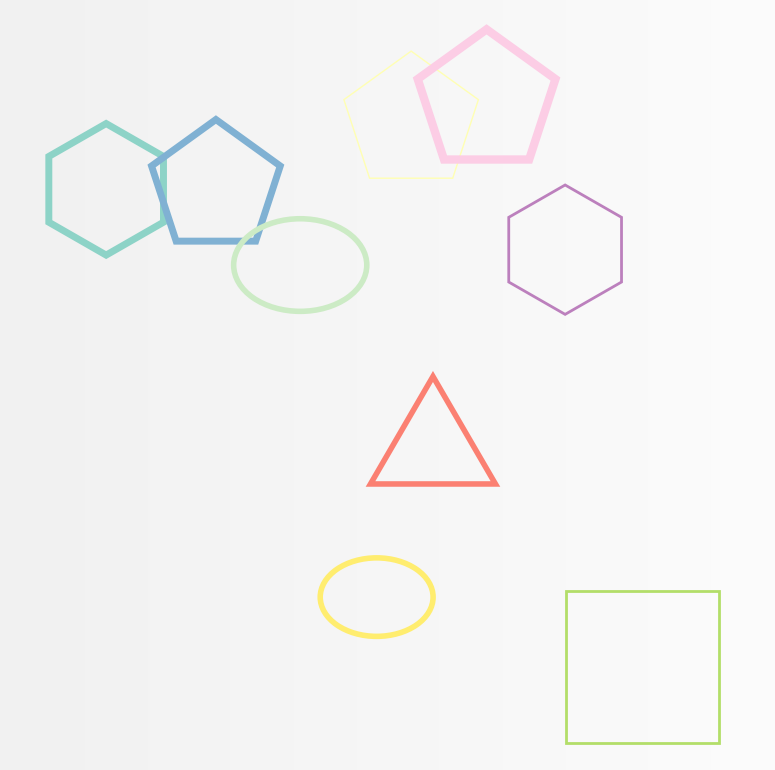[{"shape": "hexagon", "thickness": 2.5, "radius": 0.43, "center": [0.137, 0.754]}, {"shape": "pentagon", "thickness": 0.5, "radius": 0.46, "center": [0.531, 0.842]}, {"shape": "triangle", "thickness": 2, "radius": 0.47, "center": [0.559, 0.418]}, {"shape": "pentagon", "thickness": 2.5, "radius": 0.44, "center": [0.279, 0.757]}, {"shape": "square", "thickness": 1, "radius": 0.49, "center": [0.829, 0.134]}, {"shape": "pentagon", "thickness": 3, "radius": 0.47, "center": [0.628, 0.868]}, {"shape": "hexagon", "thickness": 1, "radius": 0.42, "center": [0.729, 0.676]}, {"shape": "oval", "thickness": 2, "radius": 0.43, "center": [0.387, 0.656]}, {"shape": "oval", "thickness": 2, "radius": 0.36, "center": [0.486, 0.225]}]